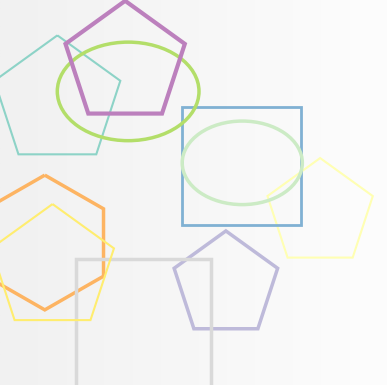[{"shape": "pentagon", "thickness": 1.5, "radius": 0.85, "center": [0.148, 0.737]}, {"shape": "pentagon", "thickness": 1.5, "radius": 0.71, "center": [0.826, 0.447]}, {"shape": "pentagon", "thickness": 2.5, "radius": 0.7, "center": [0.583, 0.26]}, {"shape": "square", "thickness": 2, "radius": 0.77, "center": [0.624, 0.568]}, {"shape": "hexagon", "thickness": 2.5, "radius": 0.87, "center": [0.116, 0.37]}, {"shape": "oval", "thickness": 2.5, "radius": 0.91, "center": [0.331, 0.763]}, {"shape": "square", "thickness": 2.5, "radius": 0.88, "center": [0.37, 0.151]}, {"shape": "pentagon", "thickness": 3, "radius": 0.81, "center": [0.323, 0.836]}, {"shape": "oval", "thickness": 2.5, "radius": 0.78, "center": [0.625, 0.577]}, {"shape": "pentagon", "thickness": 1.5, "radius": 0.83, "center": [0.136, 0.303]}]